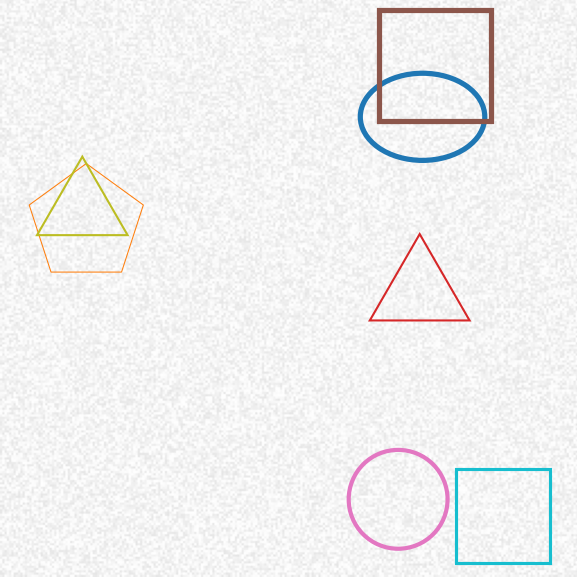[{"shape": "oval", "thickness": 2.5, "radius": 0.54, "center": [0.732, 0.797]}, {"shape": "pentagon", "thickness": 0.5, "radius": 0.52, "center": [0.149, 0.612]}, {"shape": "triangle", "thickness": 1, "radius": 0.5, "center": [0.727, 0.494]}, {"shape": "square", "thickness": 2.5, "radius": 0.48, "center": [0.753, 0.886]}, {"shape": "circle", "thickness": 2, "radius": 0.43, "center": [0.689, 0.135]}, {"shape": "triangle", "thickness": 1, "radius": 0.45, "center": [0.143, 0.637]}, {"shape": "square", "thickness": 1.5, "radius": 0.41, "center": [0.87, 0.106]}]